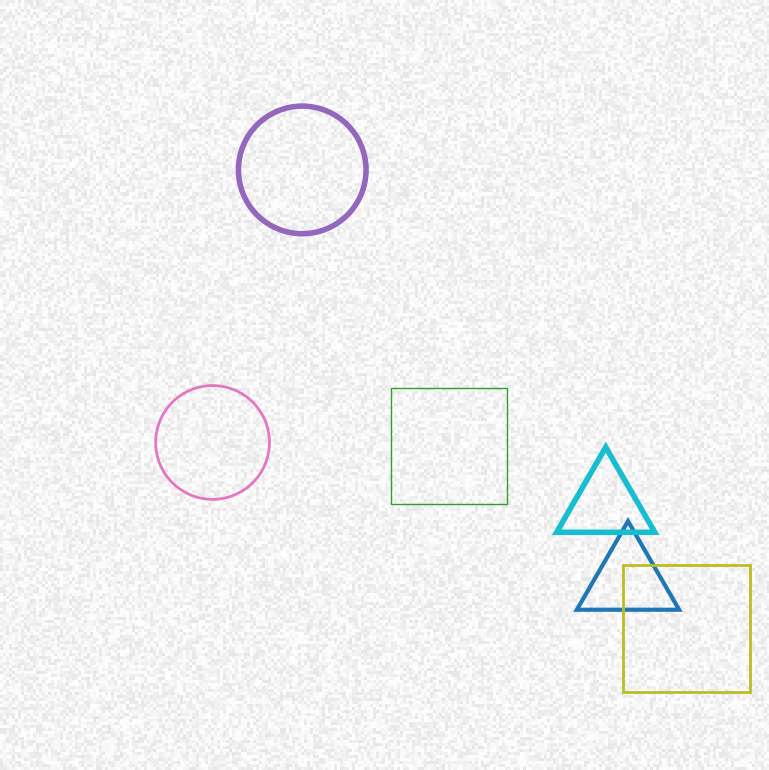[{"shape": "triangle", "thickness": 1.5, "radius": 0.38, "center": [0.816, 0.246]}, {"shape": "square", "thickness": 0.5, "radius": 0.38, "center": [0.584, 0.421]}, {"shape": "circle", "thickness": 2, "radius": 0.41, "center": [0.393, 0.779]}, {"shape": "circle", "thickness": 1, "radius": 0.37, "center": [0.276, 0.425]}, {"shape": "square", "thickness": 1, "radius": 0.41, "center": [0.891, 0.184]}, {"shape": "triangle", "thickness": 2, "radius": 0.37, "center": [0.787, 0.346]}]